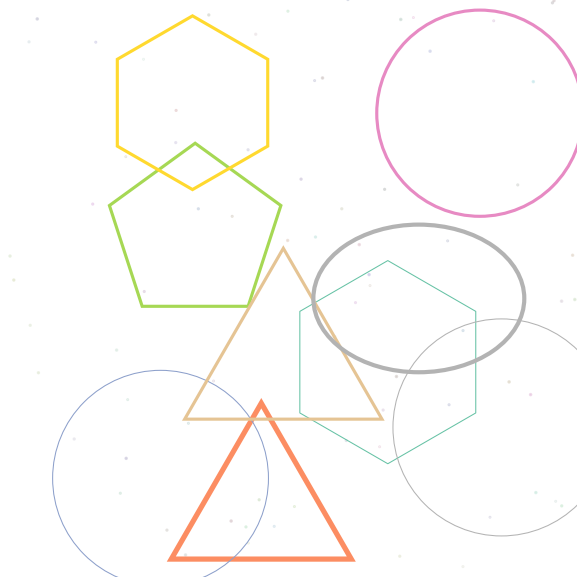[{"shape": "hexagon", "thickness": 0.5, "radius": 0.88, "center": [0.672, 0.372]}, {"shape": "triangle", "thickness": 2.5, "radius": 0.9, "center": [0.452, 0.121]}, {"shape": "circle", "thickness": 0.5, "radius": 0.93, "center": [0.278, 0.171]}, {"shape": "circle", "thickness": 1.5, "radius": 0.89, "center": [0.831, 0.803]}, {"shape": "pentagon", "thickness": 1.5, "radius": 0.78, "center": [0.338, 0.595]}, {"shape": "hexagon", "thickness": 1.5, "radius": 0.75, "center": [0.333, 0.821]}, {"shape": "triangle", "thickness": 1.5, "radius": 0.99, "center": [0.491, 0.372]}, {"shape": "oval", "thickness": 2, "radius": 0.91, "center": [0.725, 0.482]}, {"shape": "circle", "thickness": 0.5, "radius": 0.94, "center": [0.868, 0.259]}]